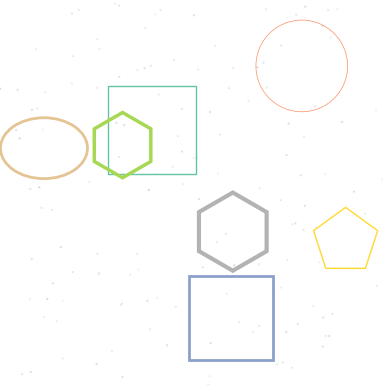[{"shape": "square", "thickness": 1, "radius": 0.57, "center": [0.395, 0.662]}, {"shape": "circle", "thickness": 0.5, "radius": 0.6, "center": [0.784, 0.829]}, {"shape": "square", "thickness": 2, "radius": 0.55, "center": [0.599, 0.175]}, {"shape": "hexagon", "thickness": 2.5, "radius": 0.42, "center": [0.318, 0.623]}, {"shape": "pentagon", "thickness": 1, "radius": 0.44, "center": [0.898, 0.374]}, {"shape": "oval", "thickness": 2, "radius": 0.56, "center": [0.114, 0.615]}, {"shape": "hexagon", "thickness": 3, "radius": 0.51, "center": [0.605, 0.398]}]